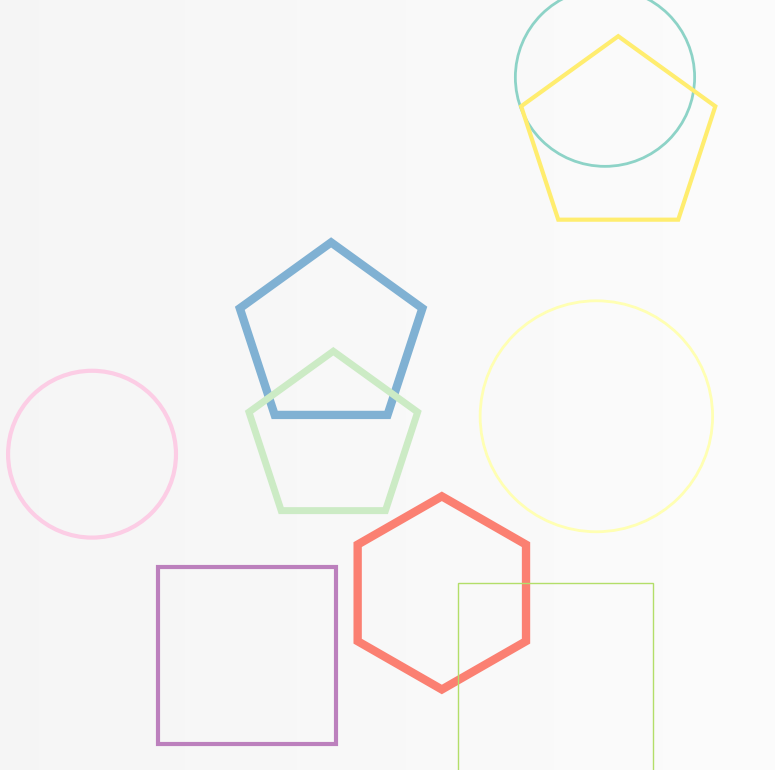[{"shape": "circle", "thickness": 1, "radius": 0.58, "center": [0.781, 0.9]}, {"shape": "circle", "thickness": 1, "radius": 0.75, "center": [0.77, 0.459]}, {"shape": "hexagon", "thickness": 3, "radius": 0.63, "center": [0.57, 0.23]}, {"shape": "pentagon", "thickness": 3, "radius": 0.62, "center": [0.427, 0.561]}, {"shape": "square", "thickness": 0.5, "radius": 0.63, "center": [0.717, 0.117]}, {"shape": "circle", "thickness": 1.5, "radius": 0.54, "center": [0.119, 0.41]}, {"shape": "square", "thickness": 1.5, "radius": 0.57, "center": [0.319, 0.148]}, {"shape": "pentagon", "thickness": 2.5, "radius": 0.57, "center": [0.43, 0.429]}, {"shape": "pentagon", "thickness": 1.5, "radius": 0.66, "center": [0.798, 0.821]}]